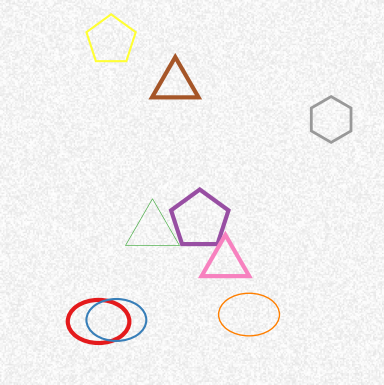[{"shape": "oval", "thickness": 3, "radius": 0.4, "center": [0.256, 0.165]}, {"shape": "oval", "thickness": 1.5, "radius": 0.39, "center": [0.302, 0.169]}, {"shape": "triangle", "thickness": 0.5, "radius": 0.41, "center": [0.396, 0.403]}, {"shape": "pentagon", "thickness": 3, "radius": 0.39, "center": [0.519, 0.429]}, {"shape": "oval", "thickness": 1, "radius": 0.4, "center": [0.647, 0.183]}, {"shape": "pentagon", "thickness": 1.5, "radius": 0.34, "center": [0.289, 0.896]}, {"shape": "triangle", "thickness": 3, "radius": 0.35, "center": [0.455, 0.782]}, {"shape": "triangle", "thickness": 3, "radius": 0.36, "center": [0.585, 0.319]}, {"shape": "hexagon", "thickness": 2, "radius": 0.3, "center": [0.86, 0.69]}]